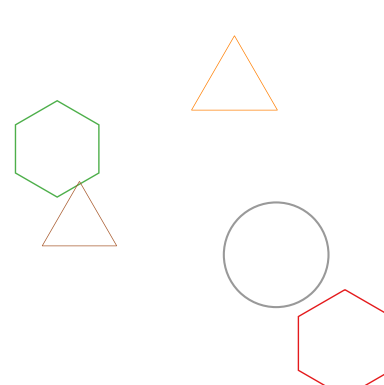[{"shape": "hexagon", "thickness": 1, "radius": 0.7, "center": [0.896, 0.108]}, {"shape": "hexagon", "thickness": 1, "radius": 0.63, "center": [0.149, 0.613]}, {"shape": "triangle", "thickness": 0.5, "radius": 0.64, "center": [0.609, 0.778]}, {"shape": "triangle", "thickness": 0.5, "radius": 0.56, "center": [0.206, 0.417]}, {"shape": "circle", "thickness": 1.5, "radius": 0.68, "center": [0.717, 0.338]}]